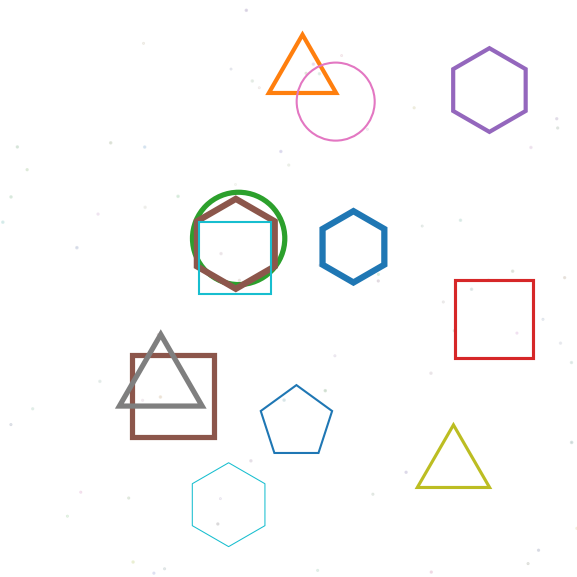[{"shape": "pentagon", "thickness": 1, "radius": 0.32, "center": [0.513, 0.267]}, {"shape": "hexagon", "thickness": 3, "radius": 0.31, "center": [0.612, 0.572]}, {"shape": "triangle", "thickness": 2, "radius": 0.34, "center": [0.524, 0.872]}, {"shape": "circle", "thickness": 2.5, "radius": 0.4, "center": [0.413, 0.586]}, {"shape": "square", "thickness": 1.5, "radius": 0.34, "center": [0.856, 0.448]}, {"shape": "hexagon", "thickness": 2, "radius": 0.36, "center": [0.847, 0.843]}, {"shape": "hexagon", "thickness": 3, "radius": 0.39, "center": [0.408, 0.577]}, {"shape": "square", "thickness": 2.5, "radius": 0.36, "center": [0.299, 0.314]}, {"shape": "circle", "thickness": 1, "radius": 0.34, "center": [0.581, 0.823]}, {"shape": "triangle", "thickness": 2.5, "radius": 0.41, "center": [0.278, 0.337]}, {"shape": "triangle", "thickness": 1.5, "radius": 0.36, "center": [0.785, 0.191]}, {"shape": "square", "thickness": 1, "radius": 0.31, "center": [0.407, 0.553]}, {"shape": "hexagon", "thickness": 0.5, "radius": 0.36, "center": [0.396, 0.125]}]